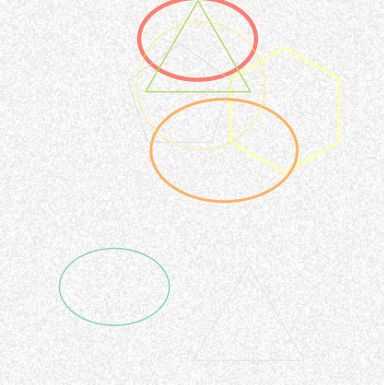[{"shape": "oval", "thickness": 1, "radius": 0.71, "center": [0.297, 0.255]}, {"shape": "hexagon", "thickness": 2, "radius": 0.81, "center": [0.74, 0.713]}, {"shape": "oval", "thickness": 3, "radius": 0.76, "center": [0.513, 0.899]}, {"shape": "oval", "thickness": 2, "radius": 0.95, "center": [0.582, 0.609]}, {"shape": "triangle", "thickness": 1, "radius": 0.79, "center": [0.514, 0.84]}, {"shape": "pentagon", "thickness": 0.5, "radius": 0.71, "center": [0.467, 0.745]}, {"shape": "triangle", "thickness": 0.5, "radius": 0.83, "center": [0.646, 0.147]}, {"shape": "circle", "thickness": 0.5, "radius": 0.83, "center": [0.522, 0.777]}]